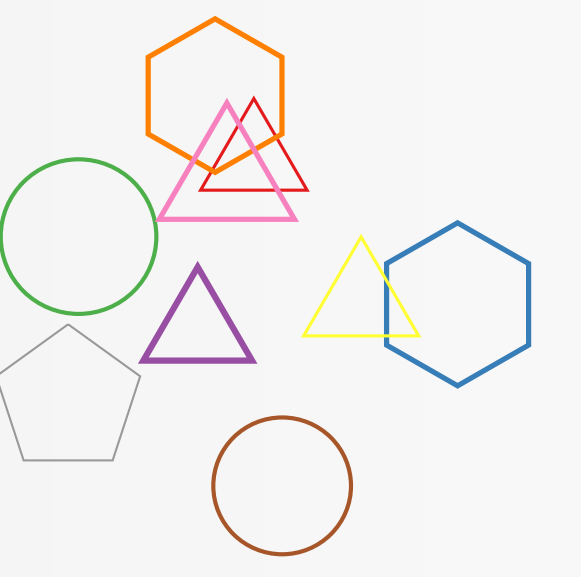[{"shape": "triangle", "thickness": 1.5, "radius": 0.53, "center": [0.437, 0.723]}, {"shape": "hexagon", "thickness": 2.5, "radius": 0.71, "center": [0.787, 0.472]}, {"shape": "circle", "thickness": 2, "radius": 0.67, "center": [0.135, 0.589]}, {"shape": "triangle", "thickness": 3, "radius": 0.54, "center": [0.34, 0.429]}, {"shape": "hexagon", "thickness": 2.5, "radius": 0.66, "center": [0.37, 0.834]}, {"shape": "triangle", "thickness": 1.5, "radius": 0.57, "center": [0.621, 0.475]}, {"shape": "circle", "thickness": 2, "radius": 0.59, "center": [0.485, 0.158]}, {"shape": "triangle", "thickness": 2.5, "radius": 0.67, "center": [0.39, 0.687]}, {"shape": "pentagon", "thickness": 1, "radius": 0.65, "center": [0.117, 0.307]}]